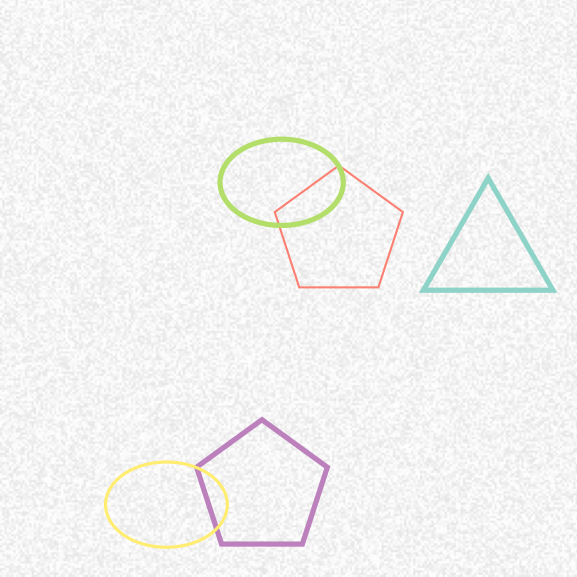[{"shape": "triangle", "thickness": 2.5, "radius": 0.65, "center": [0.845, 0.561]}, {"shape": "pentagon", "thickness": 1, "radius": 0.58, "center": [0.587, 0.596]}, {"shape": "oval", "thickness": 2.5, "radius": 0.53, "center": [0.488, 0.683]}, {"shape": "pentagon", "thickness": 2.5, "radius": 0.6, "center": [0.454, 0.153]}, {"shape": "oval", "thickness": 1.5, "radius": 0.53, "center": [0.288, 0.125]}]